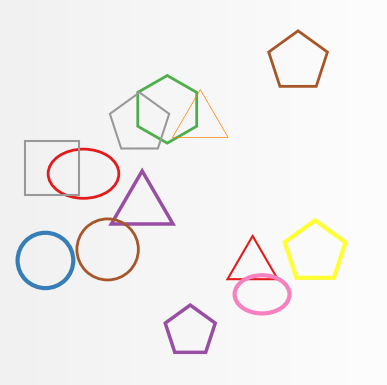[{"shape": "oval", "thickness": 2, "radius": 0.46, "center": [0.215, 0.549]}, {"shape": "triangle", "thickness": 1.5, "radius": 0.37, "center": [0.652, 0.312]}, {"shape": "circle", "thickness": 3, "radius": 0.36, "center": [0.117, 0.323]}, {"shape": "hexagon", "thickness": 2, "radius": 0.44, "center": [0.432, 0.716]}, {"shape": "pentagon", "thickness": 2.5, "radius": 0.34, "center": [0.491, 0.14]}, {"shape": "triangle", "thickness": 2.5, "radius": 0.46, "center": [0.367, 0.464]}, {"shape": "triangle", "thickness": 0.5, "radius": 0.41, "center": [0.517, 0.684]}, {"shape": "pentagon", "thickness": 3, "radius": 0.41, "center": [0.813, 0.345]}, {"shape": "circle", "thickness": 2, "radius": 0.4, "center": [0.278, 0.352]}, {"shape": "pentagon", "thickness": 2, "radius": 0.4, "center": [0.769, 0.84]}, {"shape": "oval", "thickness": 3, "radius": 0.35, "center": [0.676, 0.235]}, {"shape": "pentagon", "thickness": 1.5, "radius": 0.4, "center": [0.36, 0.679]}, {"shape": "square", "thickness": 1.5, "radius": 0.35, "center": [0.135, 0.564]}]